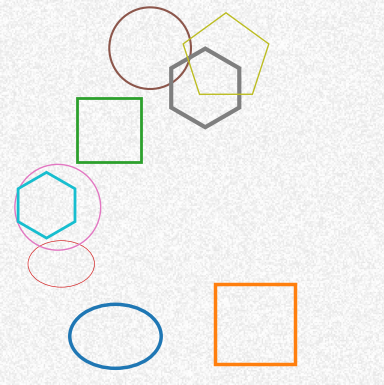[{"shape": "oval", "thickness": 2.5, "radius": 0.59, "center": [0.3, 0.126]}, {"shape": "square", "thickness": 2.5, "radius": 0.52, "center": [0.663, 0.158]}, {"shape": "square", "thickness": 2, "radius": 0.41, "center": [0.283, 0.662]}, {"shape": "oval", "thickness": 0.5, "radius": 0.43, "center": [0.159, 0.315]}, {"shape": "circle", "thickness": 1.5, "radius": 0.53, "center": [0.39, 0.875]}, {"shape": "circle", "thickness": 1, "radius": 0.56, "center": [0.15, 0.462]}, {"shape": "hexagon", "thickness": 3, "radius": 0.51, "center": [0.533, 0.772]}, {"shape": "pentagon", "thickness": 1, "radius": 0.58, "center": [0.587, 0.85]}, {"shape": "hexagon", "thickness": 2, "radius": 0.43, "center": [0.121, 0.467]}]